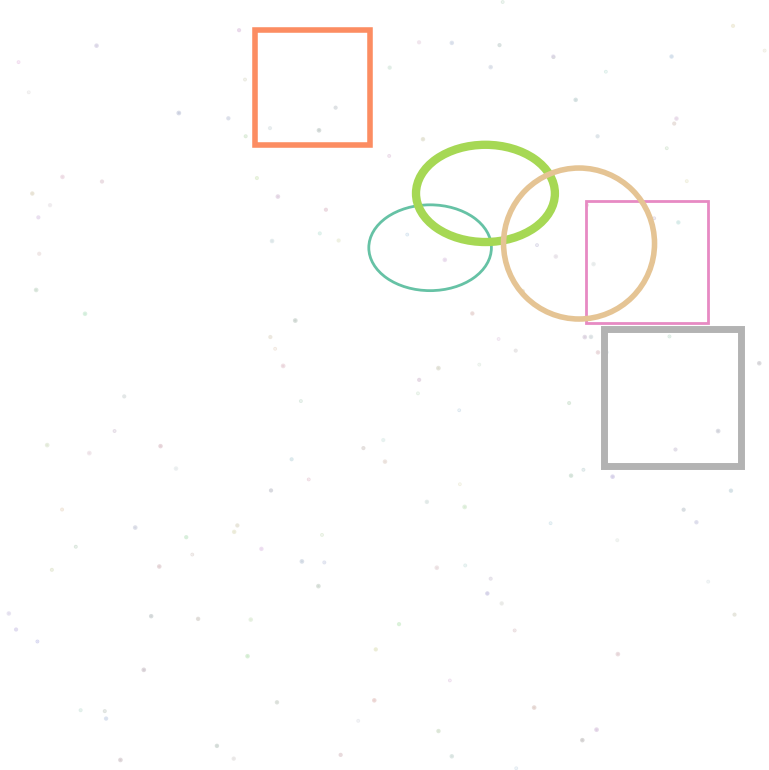[{"shape": "oval", "thickness": 1, "radius": 0.4, "center": [0.559, 0.678]}, {"shape": "square", "thickness": 2, "radius": 0.37, "center": [0.406, 0.886]}, {"shape": "square", "thickness": 1, "radius": 0.4, "center": [0.84, 0.66]}, {"shape": "oval", "thickness": 3, "radius": 0.45, "center": [0.63, 0.749]}, {"shape": "circle", "thickness": 2, "radius": 0.49, "center": [0.752, 0.684]}, {"shape": "square", "thickness": 2.5, "radius": 0.44, "center": [0.873, 0.484]}]